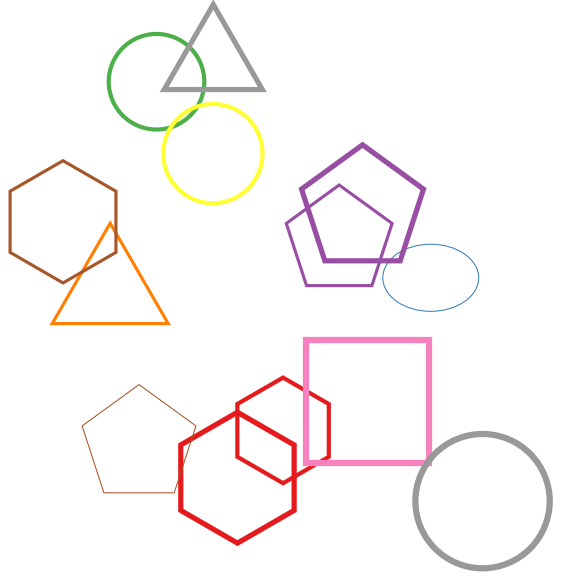[{"shape": "hexagon", "thickness": 2, "radius": 0.46, "center": [0.49, 0.254]}, {"shape": "hexagon", "thickness": 2.5, "radius": 0.57, "center": [0.411, 0.172]}, {"shape": "oval", "thickness": 0.5, "radius": 0.41, "center": [0.746, 0.518]}, {"shape": "circle", "thickness": 2, "radius": 0.41, "center": [0.271, 0.858]}, {"shape": "pentagon", "thickness": 1.5, "radius": 0.48, "center": [0.587, 0.582]}, {"shape": "pentagon", "thickness": 2.5, "radius": 0.56, "center": [0.628, 0.637]}, {"shape": "triangle", "thickness": 1.5, "radius": 0.58, "center": [0.191, 0.497]}, {"shape": "circle", "thickness": 2, "radius": 0.43, "center": [0.369, 0.733]}, {"shape": "pentagon", "thickness": 0.5, "radius": 0.52, "center": [0.241, 0.23]}, {"shape": "hexagon", "thickness": 1.5, "radius": 0.53, "center": [0.109, 0.615]}, {"shape": "square", "thickness": 3, "radius": 0.53, "center": [0.637, 0.305]}, {"shape": "triangle", "thickness": 2.5, "radius": 0.49, "center": [0.369, 0.893]}, {"shape": "circle", "thickness": 3, "radius": 0.58, "center": [0.836, 0.131]}]